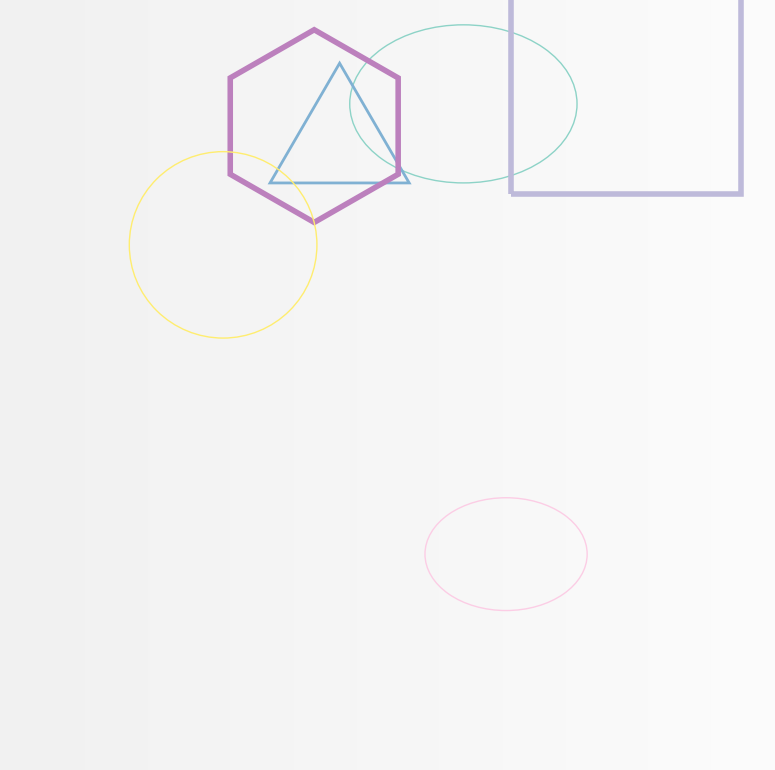[{"shape": "oval", "thickness": 0.5, "radius": 0.73, "center": [0.598, 0.865]}, {"shape": "square", "thickness": 2, "radius": 0.74, "center": [0.808, 0.897]}, {"shape": "triangle", "thickness": 1, "radius": 0.52, "center": [0.438, 0.814]}, {"shape": "oval", "thickness": 0.5, "radius": 0.52, "center": [0.653, 0.28]}, {"shape": "hexagon", "thickness": 2, "radius": 0.63, "center": [0.405, 0.836]}, {"shape": "circle", "thickness": 0.5, "radius": 0.61, "center": [0.288, 0.682]}]